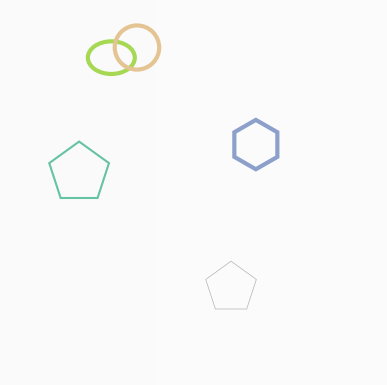[{"shape": "pentagon", "thickness": 1.5, "radius": 0.41, "center": [0.204, 0.551]}, {"shape": "hexagon", "thickness": 3, "radius": 0.32, "center": [0.66, 0.625]}, {"shape": "oval", "thickness": 3, "radius": 0.3, "center": [0.287, 0.85]}, {"shape": "circle", "thickness": 3, "radius": 0.29, "center": [0.353, 0.877]}, {"shape": "pentagon", "thickness": 0.5, "radius": 0.34, "center": [0.596, 0.253]}]